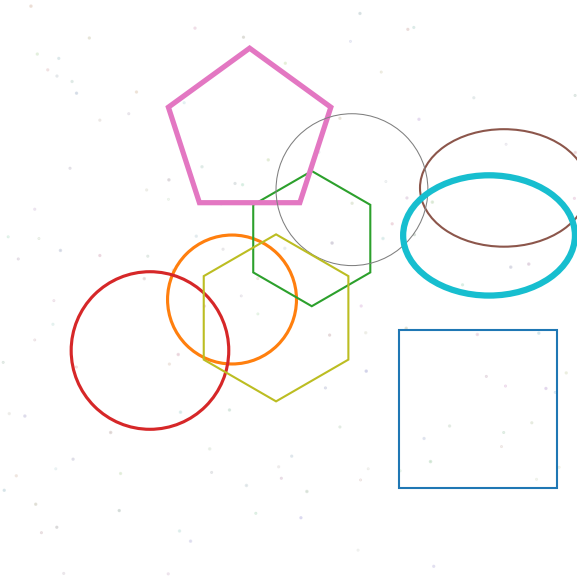[{"shape": "square", "thickness": 1, "radius": 0.68, "center": [0.828, 0.291]}, {"shape": "circle", "thickness": 1.5, "radius": 0.56, "center": [0.402, 0.481]}, {"shape": "hexagon", "thickness": 1, "radius": 0.59, "center": [0.54, 0.586]}, {"shape": "circle", "thickness": 1.5, "radius": 0.68, "center": [0.26, 0.392]}, {"shape": "oval", "thickness": 1, "radius": 0.73, "center": [0.873, 0.674]}, {"shape": "pentagon", "thickness": 2.5, "radius": 0.74, "center": [0.432, 0.768]}, {"shape": "circle", "thickness": 0.5, "radius": 0.66, "center": [0.609, 0.671]}, {"shape": "hexagon", "thickness": 1, "radius": 0.72, "center": [0.478, 0.449]}, {"shape": "oval", "thickness": 3, "radius": 0.74, "center": [0.847, 0.591]}]